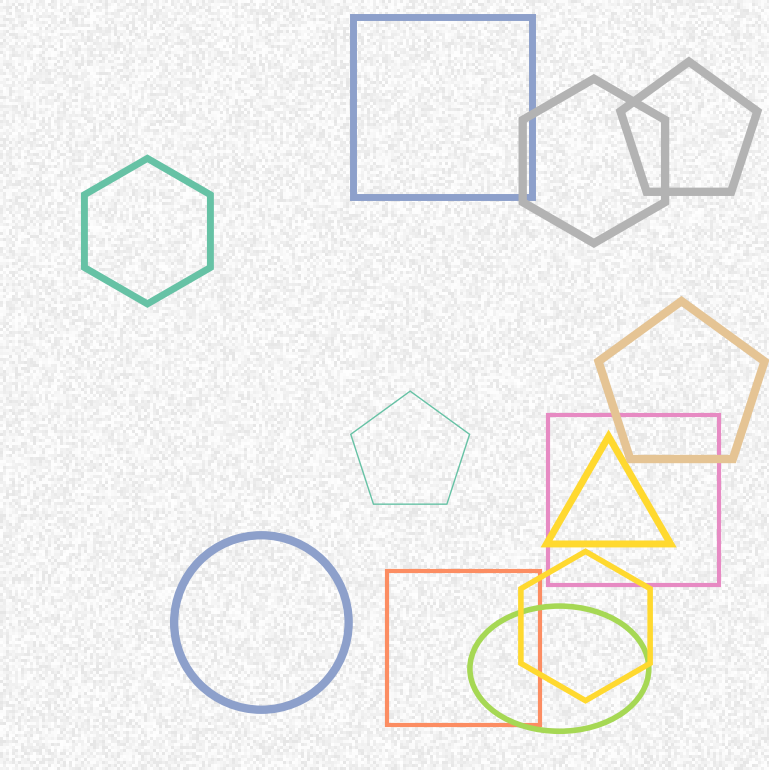[{"shape": "hexagon", "thickness": 2.5, "radius": 0.47, "center": [0.191, 0.7]}, {"shape": "pentagon", "thickness": 0.5, "radius": 0.41, "center": [0.533, 0.411]}, {"shape": "square", "thickness": 1.5, "radius": 0.5, "center": [0.602, 0.159]}, {"shape": "circle", "thickness": 3, "radius": 0.57, "center": [0.339, 0.192]}, {"shape": "square", "thickness": 2.5, "radius": 0.58, "center": [0.575, 0.861]}, {"shape": "square", "thickness": 1.5, "radius": 0.55, "center": [0.823, 0.351]}, {"shape": "oval", "thickness": 2, "radius": 0.58, "center": [0.726, 0.132]}, {"shape": "triangle", "thickness": 2.5, "radius": 0.47, "center": [0.79, 0.34]}, {"shape": "hexagon", "thickness": 2, "radius": 0.48, "center": [0.76, 0.187]}, {"shape": "pentagon", "thickness": 3, "radius": 0.57, "center": [0.885, 0.496]}, {"shape": "pentagon", "thickness": 3, "radius": 0.47, "center": [0.895, 0.827]}, {"shape": "hexagon", "thickness": 3, "radius": 0.53, "center": [0.771, 0.791]}]